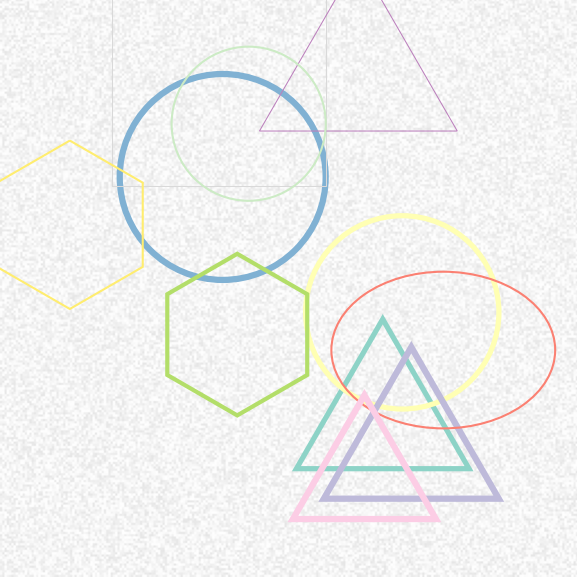[{"shape": "triangle", "thickness": 2.5, "radius": 0.86, "center": [0.663, 0.274]}, {"shape": "circle", "thickness": 2.5, "radius": 0.84, "center": [0.697, 0.458]}, {"shape": "triangle", "thickness": 3, "radius": 0.87, "center": [0.712, 0.223]}, {"shape": "oval", "thickness": 1, "radius": 0.97, "center": [0.768, 0.393]}, {"shape": "circle", "thickness": 3, "radius": 0.89, "center": [0.386, 0.693]}, {"shape": "hexagon", "thickness": 2, "radius": 0.7, "center": [0.411, 0.42]}, {"shape": "triangle", "thickness": 3, "radius": 0.71, "center": [0.631, 0.172]}, {"shape": "square", "thickness": 0.5, "radius": 0.93, "center": [0.379, 0.862]}, {"shape": "triangle", "thickness": 0.5, "radius": 0.99, "center": [0.621, 0.871]}, {"shape": "circle", "thickness": 1, "radius": 0.67, "center": [0.431, 0.785]}, {"shape": "hexagon", "thickness": 1, "radius": 0.73, "center": [0.121, 0.61]}]